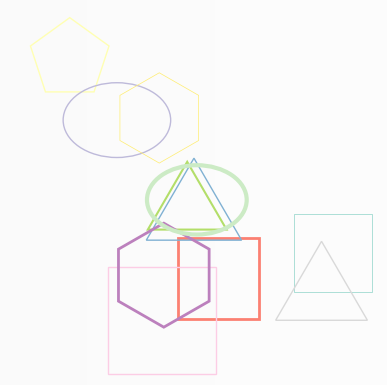[{"shape": "square", "thickness": 0.5, "radius": 0.5, "center": [0.859, 0.343]}, {"shape": "pentagon", "thickness": 1, "radius": 0.53, "center": [0.18, 0.848]}, {"shape": "oval", "thickness": 1, "radius": 0.69, "center": [0.302, 0.688]}, {"shape": "square", "thickness": 2, "radius": 0.52, "center": [0.563, 0.277]}, {"shape": "triangle", "thickness": 1, "radius": 0.71, "center": [0.501, 0.447]}, {"shape": "triangle", "thickness": 1.5, "radius": 0.59, "center": [0.483, 0.462]}, {"shape": "square", "thickness": 1, "radius": 0.7, "center": [0.418, 0.169]}, {"shape": "triangle", "thickness": 1, "radius": 0.68, "center": [0.83, 0.236]}, {"shape": "hexagon", "thickness": 2, "radius": 0.68, "center": [0.423, 0.285]}, {"shape": "oval", "thickness": 3, "radius": 0.64, "center": [0.508, 0.481]}, {"shape": "hexagon", "thickness": 0.5, "radius": 0.59, "center": [0.411, 0.694]}]